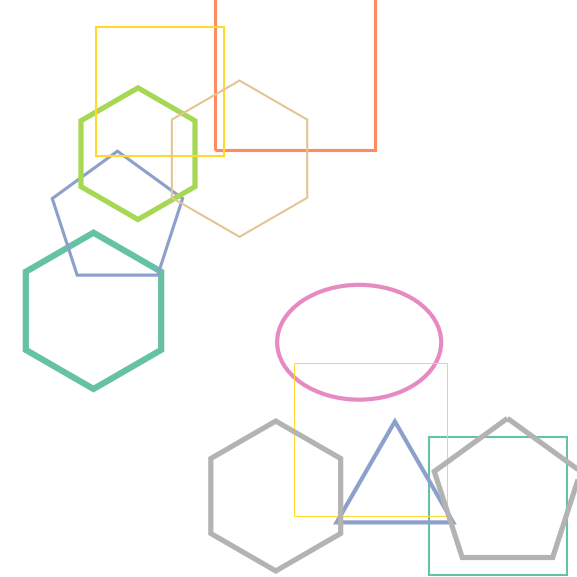[{"shape": "square", "thickness": 1, "radius": 0.6, "center": [0.862, 0.123]}, {"shape": "hexagon", "thickness": 3, "radius": 0.68, "center": [0.162, 0.461]}, {"shape": "square", "thickness": 1.5, "radius": 0.69, "center": [0.51, 0.878]}, {"shape": "triangle", "thickness": 2, "radius": 0.58, "center": [0.684, 0.153]}, {"shape": "pentagon", "thickness": 1.5, "radius": 0.59, "center": [0.203, 0.619]}, {"shape": "oval", "thickness": 2, "radius": 0.71, "center": [0.622, 0.406]}, {"shape": "hexagon", "thickness": 2.5, "radius": 0.57, "center": [0.239, 0.733]}, {"shape": "square", "thickness": 0.5, "radius": 0.66, "center": [0.642, 0.238]}, {"shape": "square", "thickness": 1, "radius": 0.56, "center": [0.277, 0.841]}, {"shape": "hexagon", "thickness": 1, "radius": 0.68, "center": [0.415, 0.724]}, {"shape": "hexagon", "thickness": 2.5, "radius": 0.65, "center": [0.477, 0.14]}, {"shape": "pentagon", "thickness": 2.5, "radius": 0.67, "center": [0.879, 0.142]}]